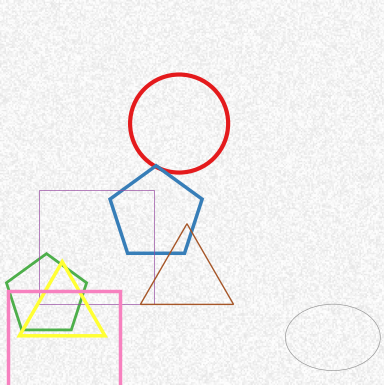[{"shape": "circle", "thickness": 3, "radius": 0.64, "center": [0.465, 0.679]}, {"shape": "pentagon", "thickness": 2.5, "radius": 0.63, "center": [0.405, 0.444]}, {"shape": "pentagon", "thickness": 2, "radius": 0.55, "center": [0.121, 0.232]}, {"shape": "square", "thickness": 0.5, "radius": 0.75, "center": [0.25, 0.358]}, {"shape": "triangle", "thickness": 2.5, "radius": 0.64, "center": [0.162, 0.192]}, {"shape": "triangle", "thickness": 1, "radius": 0.7, "center": [0.486, 0.279]}, {"shape": "square", "thickness": 2.5, "radius": 0.72, "center": [0.166, 0.101]}, {"shape": "oval", "thickness": 0.5, "radius": 0.62, "center": [0.865, 0.124]}]